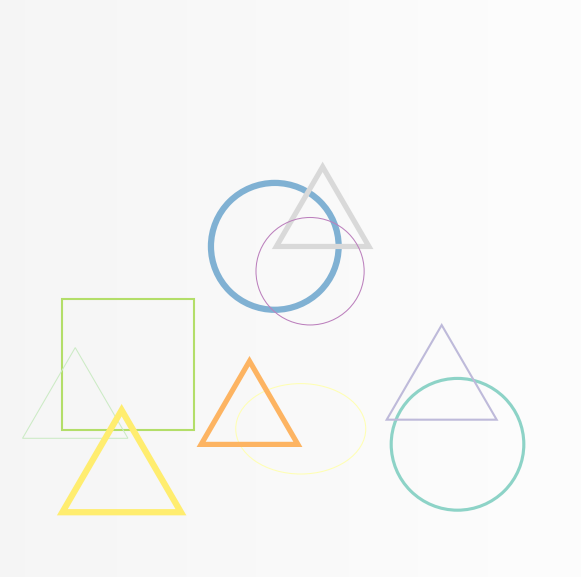[{"shape": "circle", "thickness": 1.5, "radius": 0.57, "center": [0.787, 0.23]}, {"shape": "oval", "thickness": 0.5, "radius": 0.56, "center": [0.517, 0.257]}, {"shape": "triangle", "thickness": 1, "radius": 0.55, "center": [0.76, 0.327]}, {"shape": "circle", "thickness": 3, "radius": 0.55, "center": [0.473, 0.573]}, {"shape": "triangle", "thickness": 2.5, "radius": 0.48, "center": [0.429, 0.278]}, {"shape": "square", "thickness": 1, "radius": 0.57, "center": [0.221, 0.368]}, {"shape": "triangle", "thickness": 2.5, "radius": 0.46, "center": [0.555, 0.618]}, {"shape": "circle", "thickness": 0.5, "radius": 0.47, "center": [0.533, 0.529]}, {"shape": "triangle", "thickness": 0.5, "radius": 0.52, "center": [0.129, 0.293]}, {"shape": "triangle", "thickness": 3, "radius": 0.59, "center": [0.209, 0.171]}]